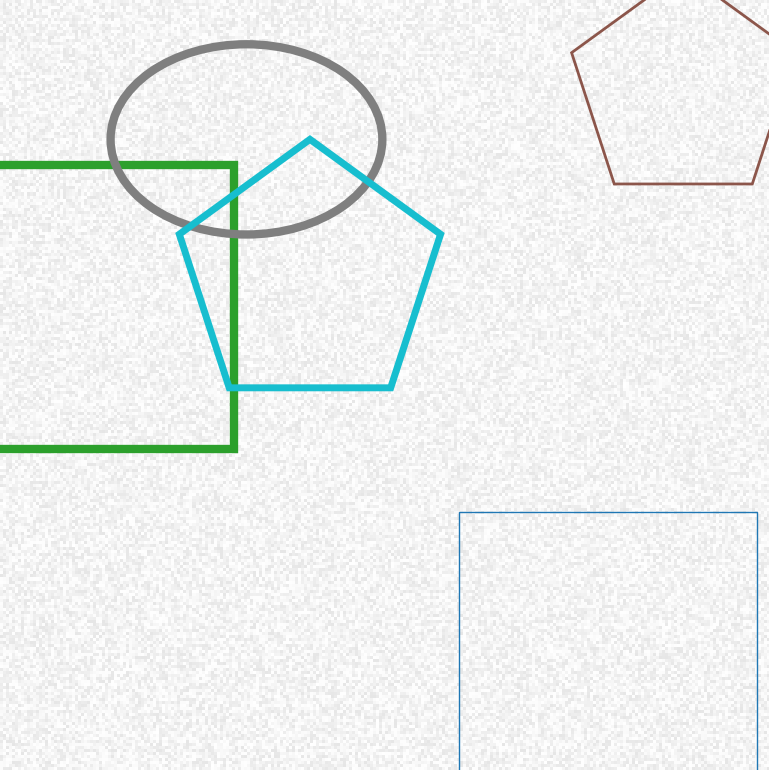[{"shape": "square", "thickness": 0.5, "radius": 0.97, "center": [0.79, 0.142]}, {"shape": "square", "thickness": 3, "radius": 0.92, "center": [0.12, 0.602]}, {"shape": "pentagon", "thickness": 1, "radius": 0.76, "center": [0.887, 0.884]}, {"shape": "oval", "thickness": 3, "radius": 0.88, "center": [0.32, 0.819]}, {"shape": "pentagon", "thickness": 2.5, "radius": 0.89, "center": [0.403, 0.641]}]